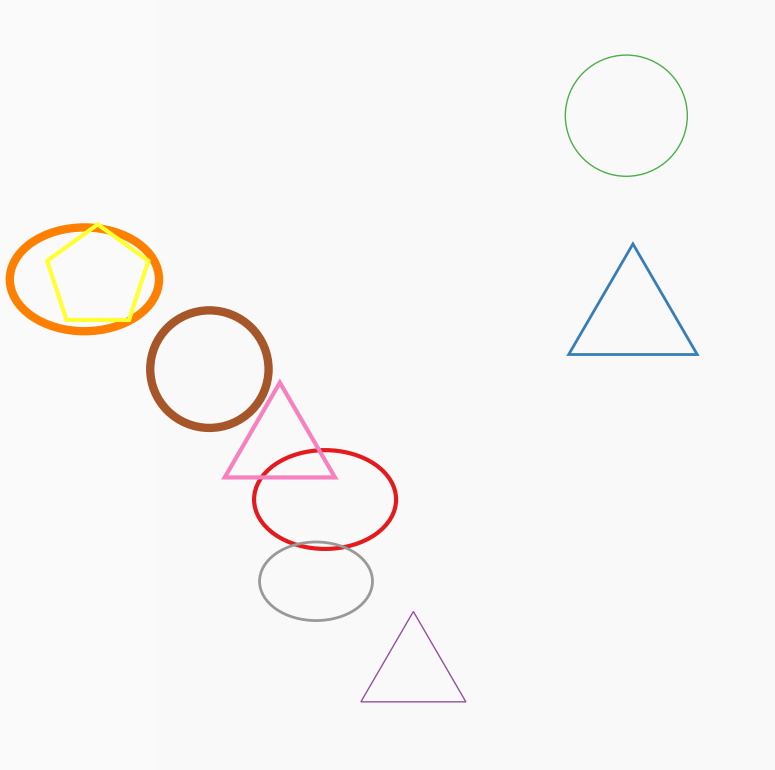[{"shape": "oval", "thickness": 1.5, "radius": 0.46, "center": [0.419, 0.351]}, {"shape": "triangle", "thickness": 1, "radius": 0.48, "center": [0.817, 0.587]}, {"shape": "circle", "thickness": 0.5, "radius": 0.39, "center": [0.808, 0.85]}, {"shape": "triangle", "thickness": 0.5, "radius": 0.39, "center": [0.533, 0.128]}, {"shape": "oval", "thickness": 3, "radius": 0.48, "center": [0.109, 0.637]}, {"shape": "pentagon", "thickness": 1.5, "radius": 0.34, "center": [0.126, 0.64]}, {"shape": "circle", "thickness": 3, "radius": 0.38, "center": [0.27, 0.521]}, {"shape": "triangle", "thickness": 1.5, "radius": 0.41, "center": [0.361, 0.421]}, {"shape": "oval", "thickness": 1, "radius": 0.36, "center": [0.408, 0.245]}]